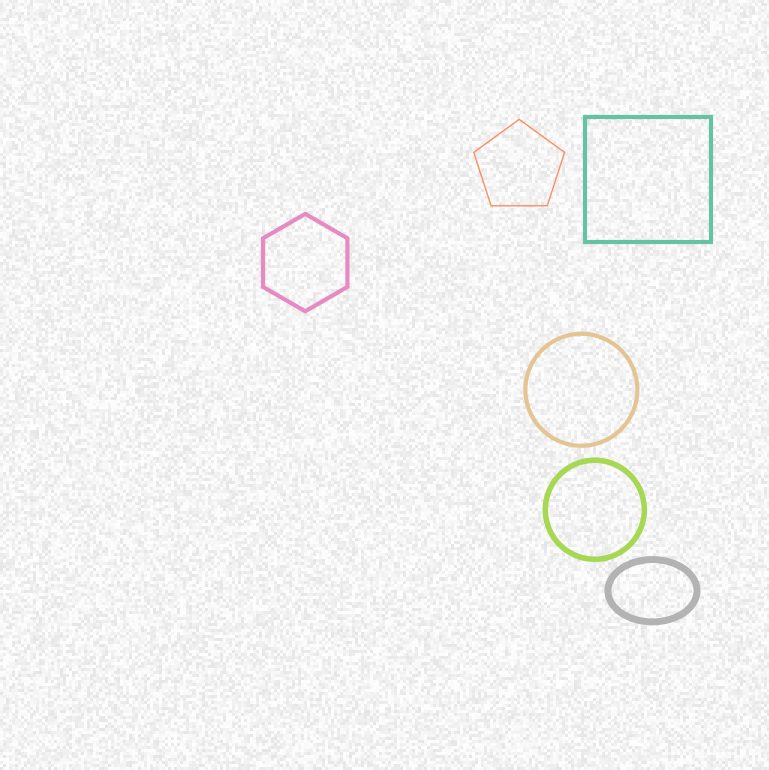[{"shape": "square", "thickness": 1.5, "radius": 0.41, "center": [0.842, 0.767]}, {"shape": "pentagon", "thickness": 0.5, "radius": 0.31, "center": [0.674, 0.783]}, {"shape": "hexagon", "thickness": 1.5, "radius": 0.32, "center": [0.396, 0.659]}, {"shape": "circle", "thickness": 2, "radius": 0.32, "center": [0.772, 0.338]}, {"shape": "circle", "thickness": 1.5, "radius": 0.36, "center": [0.755, 0.494]}, {"shape": "oval", "thickness": 2.5, "radius": 0.29, "center": [0.847, 0.233]}]